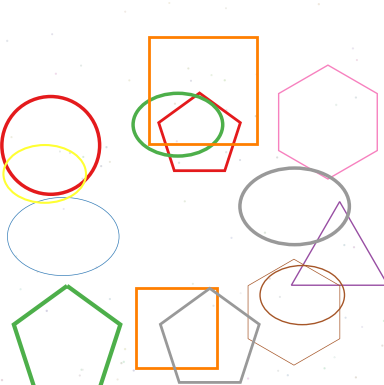[{"shape": "circle", "thickness": 2.5, "radius": 0.63, "center": [0.132, 0.622]}, {"shape": "pentagon", "thickness": 2, "radius": 0.56, "center": [0.518, 0.647]}, {"shape": "oval", "thickness": 0.5, "radius": 0.73, "center": [0.164, 0.386]}, {"shape": "oval", "thickness": 2.5, "radius": 0.58, "center": [0.462, 0.676]}, {"shape": "pentagon", "thickness": 3, "radius": 0.73, "center": [0.174, 0.112]}, {"shape": "triangle", "thickness": 1, "radius": 0.72, "center": [0.882, 0.332]}, {"shape": "square", "thickness": 2, "radius": 0.7, "center": [0.527, 0.765]}, {"shape": "square", "thickness": 2, "radius": 0.52, "center": [0.458, 0.148]}, {"shape": "oval", "thickness": 1.5, "radius": 0.54, "center": [0.116, 0.548]}, {"shape": "oval", "thickness": 1, "radius": 0.55, "center": [0.785, 0.233]}, {"shape": "hexagon", "thickness": 0.5, "radius": 0.69, "center": [0.763, 0.189]}, {"shape": "hexagon", "thickness": 1, "radius": 0.74, "center": [0.852, 0.683]}, {"shape": "pentagon", "thickness": 2, "radius": 0.67, "center": [0.545, 0.116]}, {"shape": "oval", "thickness": 2.5, "radius": 0.71, "center": [0.765, 0.464]}]